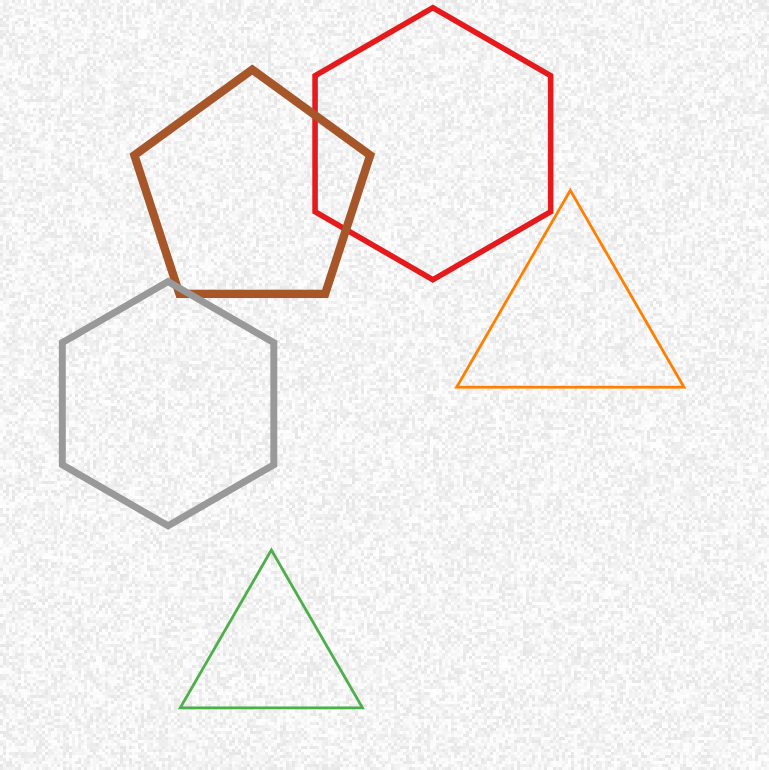[{"shape": "hexagon", "thickness": 2, "radius": 0.88, "center": [0.562, 0.813]}, {"shape": "triangle", "thickness": 1, "radius": 0.68, "center": [0.352, 0.149]}, {"shape": "triangle", "thickness": 1, "radius": 0.85, "center": [0.741, 0.582]}, {"shape": "pentagon", "thickness": 3, "radius": 0.81, "center": [0.328, 0.749]}, {"shape": "hexagon", "thickness": 2.5, "radius": 0.79, "center": [0.218, 0.476]}]